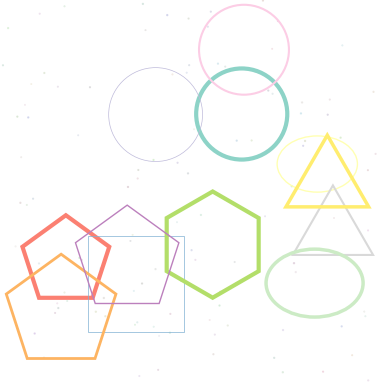[{"shape": "circle", "thickness": 3, "radius": 0.59, "center": [0.628, 0.704]}, {"shape": "oval", "thickness": 1, "radius": 0.52, "center": [0.824, 0.574]}, {"shape": "circle", "thickness": 0.5, "radius": 0.61, "center": [0.404, 0.702]}, {"shape": "pentagon", "thickness": 3, "radius": 0.59, "center": [0.171, 0.322]}, {"shape": "square", "thickness": 0.5, "radius": 0.62, "center": [0.352, 0.263]}, {"shape": "pentagon", "thickness": 2, "radius": 0.75, "center": [0.159, 0.19]}, {"shape": "hexagon", "thickness": 3, "radius": 0.69, "center": [0.552, 0.365]}, {"shape": "circle", "thickness": 1.5, "radius": 0.58, "center": [0.634, 0.871]}, {"shape": "triangle", "thickness": 1.5, "radius": 0.6, "center": [0.865, 0.398]}, {"shape": "pentagon", "thickness": 1, "radius": 0.71, "center": [0.33, 0.326]}, {"shape": "oval", "thickness": 2.5, "radius": 0.63, "center": [0.817, 0.265]}, {"shape": "triangle", "thickness": 2.5, "radius": 0.62, "center": [0.85, 0.525]}]